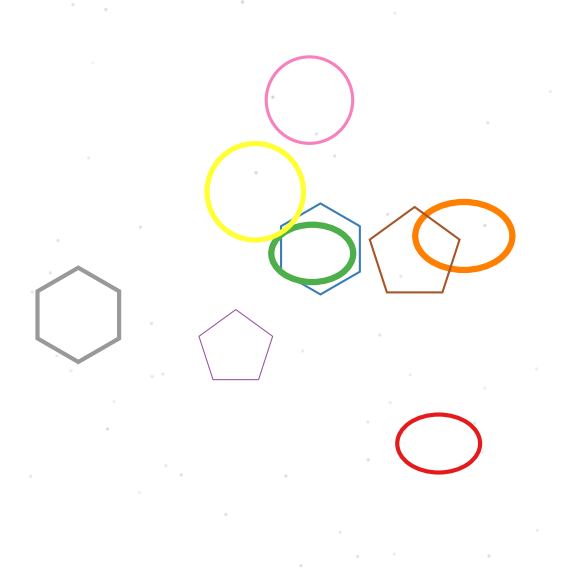[{"shape": "oval", "thickness": 2, "radius": 0.36, "center": [0.76, 0.231]}, {"shape": "hexagon", "thickness": 1, "radius": 0.39, "center": [0.555, 0.568]}, {"shape": "oval", "thickness": 3, "radius": 0.35, "center": [0.541, 0.56]}, {"shape": "pentagon", "thickness": 0.5, "radius": 0.34, "center": [0.408, 0.396]}, {"shape": "oval", "thickness": 3, "radius": 0.42, "center": [0.803, 0.591]}, {"shape": "circle", "thickness": 2.5, "radius": 0.42, "center": [0.442, 0.667]}, {"shape": "pentagon", "thickness": 1, "radius": 0.41, "center": [0.718, 0.559]}, {"shape": "circle", "thickness": 1.5, "radius": 0.37, "center": [0.536, 0.826]}, {"shape": "hexagon", "thickness": 2, "radius": 0.41, "center": [0.136, 0.454]}]